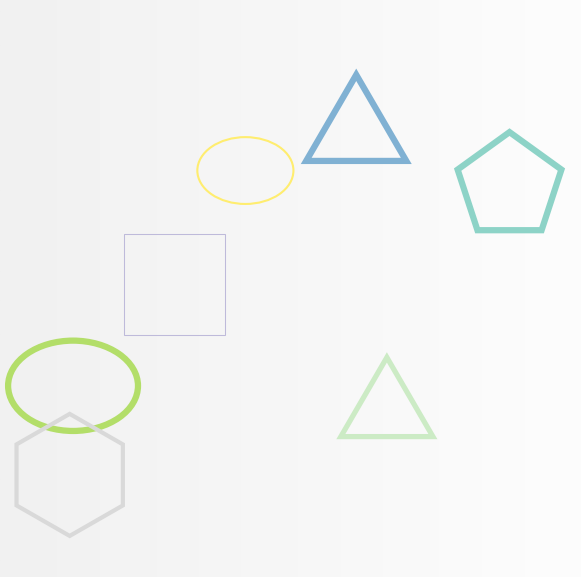[{"shape": "pentagon", "thickness": 3, "radius": 0.47, "center": [0.877, 0.676]}, {"shape": "square", "thickness": 0.5, "radius": 0.44, "center": [0.301, 0.507]}, {"shape": "triangle", "thickness": 3, "radius": 0.5, "center": [0.613, 0.77]}, {"shape": "oval", "thickness": 3, "radius": 0.56, "center": [0.126, 0.331]}, {"shape": "hexagon", "thickness": 2, "radius": 0.53, "center": [0.12, 0.177]}, {"shape": "triangle", "thickness": 2.5, "radius": 0.46, "center": [0.666, 0.289]}, {"shape": "oval", "thickness": 1, "radius": 0.41, "center": [0.422, 0.704]}]